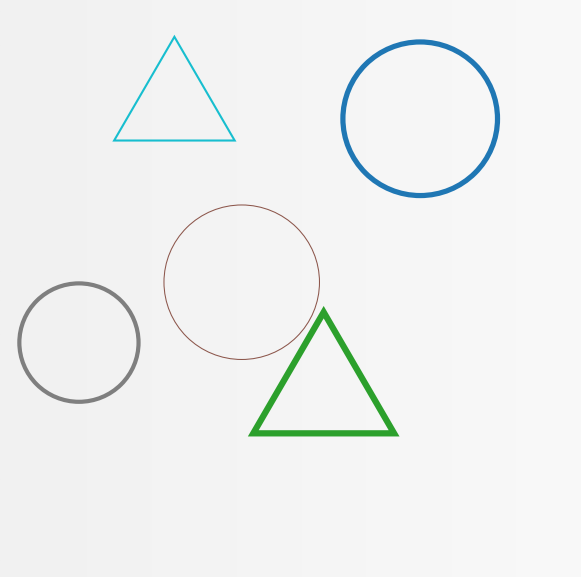[{"shape": "circle", "thickness": 2.5, "radius": 0.66, "center": [0.723, 0.793]}, {"shape": "triangle", "thickness": 3, "radius": 0.7, "center": [0.557, 0.319]}, {"shape": "circle", "thickness": 0.5, "radius": 0.67, "center": [0.416, 0.51]}, {"shape": "circle", "thickness": 2, "radius": 0.51, "center": [0.136, 0.406]}, {"shape": "triangle", "thickness": 1, "radius": 0.6, "center": [0.3, 0.816]}]